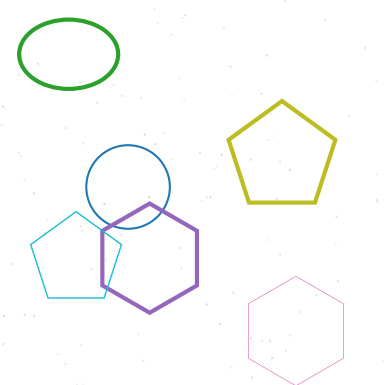[{"shape": "circle", "thickness": 1.5, "radius": 0.54, "center": [0.333, 0.514]}, {"shape": "oval", "thickness": 3, "radius": 0.64, "center": [0.178, 0.859]}, {"shape": "hexagon", "thickness": 3, "radius": 0.71, "center": [0.389, 0.329]}, {"shape": "hexagon", "thickness": 0.5, "radius": 0.71, "center": [0.769, 0.14]}, {"shape": "pentagon", "thickness": 3, "radius": 0.73, "center": [0.732, 0.592]}, {"shape": "pentagon", "thickness": 1, "radius": 0.62, "center": [0.198, 0.326]}]